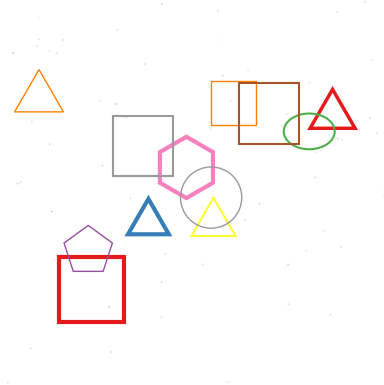[{"shape": "triangle", "thickness": 2.5, "radius": 0.34, "center": [0.864, 0.701]}, {"shape": "square", "thickness": 3, "radius": 0.42, "center": [0.238, 0.248]}, {"shape": "triangle", "thickness": 3, "radius": 0.31, "center": [0.386, 0.422]}, {"shape": "oval", "thickness": 1.5, "radius": 0.33, "center": [0.803, 0.659]}, {"shape": "pentagon", "thickness": 1, "radius": 0.33, "center": [0.229, 0.349]}, {"shape": "triangle", "thickness": 1, "radius": 0.37, "center": [0.101, 0.746]}, {"shape": "square", "thickness": 1, "radius": 0.29, "center": [0.606, 0.732]}, {"shape": "triangle", "thickness": 1.5, "radius": 0.33, "center": [0.555, 0.42]}, {"shape": "square", "thickness": 1.5, "radius": 0.39, "center": [0.699, 0.704]}, {"shape": "hexagon", "thickness": 3, "radius": 0.4, "center": [0.484, 0.565]}, {"shape": "square", "thickness": 1.5, "radius": 0.39, "center": [0.372, 0.621]}, {"shape": "circle", "thickness": 1, "radius": 0.4, "center": [0.548, 0.487]}]